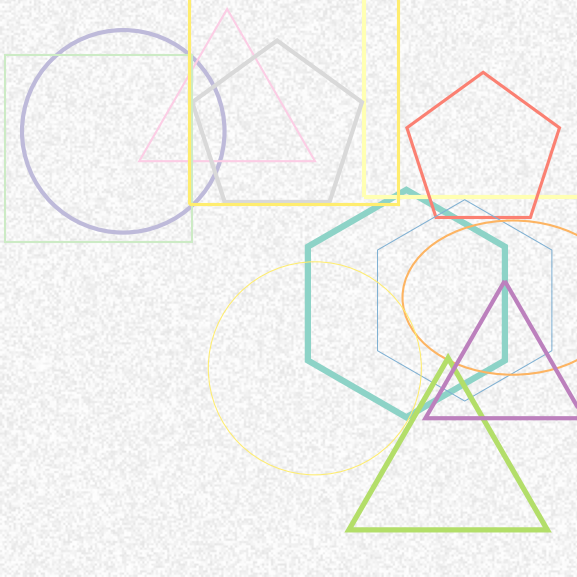[{"shape": "hexagon", "thickness": 3, "radius": 0.98, "center": [0.704, 0.473]}, {"shape": "square", "thickness": 2, "radius": 0.99, "center": [0.828, 0.856]}, {"shape": "circle", "thickness": 2, "radius": 0.88, "center": [0.213, 0.772]}, {"shape": "pentagon", "thickness": 1.5, "radius": 0.69, "center": [0.837, 0.735]}, {"shape": "hexagon", "thickness": 0.5, "radius": 0.87, "center": [0.805, 0.479]}, {"shape": "oval", "thickness": 1, "radius": 0.95, "center": [0.888, 0.484]}, {"shape": "triangle", "thickness": 2.5, "radius": 0.99, "center": [0.776, 0.181]}, {"shape": "triangle", "thickness": 1, "radius": 0.88, "center": [0.393, 0.808]}, {"shape": "pentagon", "thickness": 2, "radius": 0.77, "center": [0.48, 0.774]}, {"shape": "triangle", "thickness": 2, "radius": 0.79, "center": [0.874, 0.354]}, {"shape": "square", "thickness": 1, "radius": 0.81, "center": [0.171, 0.743]}, {"shape": "circle", "thickness": 0.5, "radius": 0.92, "center": [0.545, 0.361]}, {"shape": "square", "thickness": 1.5, "radius": 0.9, "center": [0.509, 0.826]}]